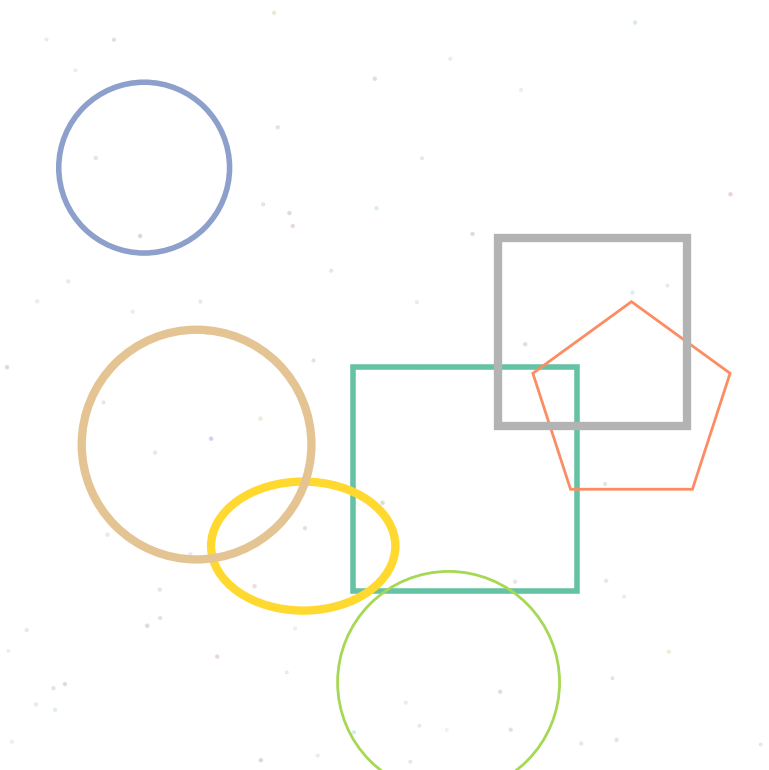[{"shape": "square", "thickness": 2, "radius": 0.73, "center": [0.604, 0.378]}, {"shape": "pentagon", "thickness": 1, "radius": 0.67, "center": [0.82, 0.474]}, {"shape": "circle", "thickness": 2, "radius": 0.55, "center": [0.187, 0.782]}, {"shape": "circle", "thickness": 1, "radius": 0.72, "center": [0.583, 0.114]}, {"shape": "oval", "thickness": 3, "radius": 0.6, "center": [0.394, 0.291]}, {"shape": "circle", "thickness": 3, "radius": 0.75, "center": [0.255, 0.423]}, {"shape": "square", "thickness": 3, "radius": 0.61, "center": [0.77, 0.569]}]